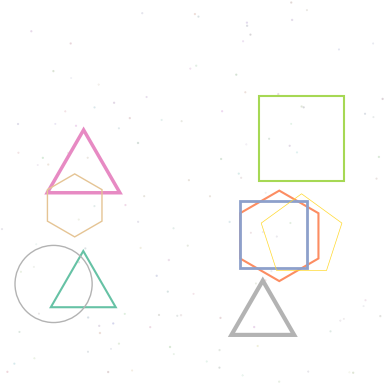[{"shape": "triangle", "thickness": 1.5, "radius": 0.49, "center": [0.216, 0.251]}, {"shape": "hexagon", "thickness": 1.5, "radius": 0.59, "center": [0.725, 0.387]}, {"shape": "square", "thickness": 2, "radius": 0.44, "center": [0.711, 0.392]}, {"shape": "triangle", "thickness": 2.5, "radius": 0.54, "center": [0.217, 0.554]}, {"shape": "square", "thickness": 1.5, "radius": 0.55, "center": [0.782, 0.64]}, {"shape": "pentagon", "thickness": 0.5, "radius": 0.55, "center": [0.783, 0.386]}, {"shape": "hexagon", "thickness": 1, "radius": 0.41, "center": [0.194, 0.467]}, {"shape": "triangle", "thickness": 3, "radius": 0.47, "center": [0.683, 0.177]}, {"shape": "circle", "thickness": 1, "radius": 0.5, "center": [0.139, 0.262]}]